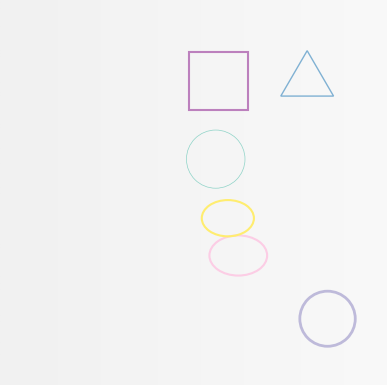[{"shape": "circle", "thickness": 0.5, "radius": 0.38, "center": [0.557, 0.587]}, {"shape": "circle", "thickness": 2, "radius": 0.36, "center": [0.845, 0.172]}, {"shape": "triangle", "thickness": 1, "radius": 0.39, "center": [0.793, 0.79]}, {"shape": "oval", "thickness": 1.5, "radius": 0.37, "center": [0.615, 0.336]}, {"shape": "square", "thickness": 1.5, "radius": 0.38, "center": [0.564, 0.789]}, {"shape": "oval", "thickness": 1.5, "radius": 0.34, "center": [0.588, 0.433]}]